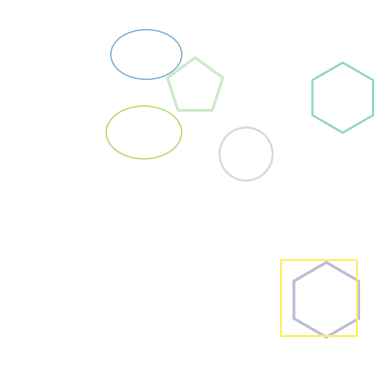[{"shape": "hexagon", "thickness": 1.5, "radius": 0.46, "center": [0.89, 0.746]}, {"shape": "hexagon", "thickness": 2, "radius": 0.49, "center": [0.848, 0.221]}, {"shape": "oval", "thickness": 1, "radius": 0.46, "center": [0.38, 0.858]}, {"shape": "oval", "thickness": 1, "radius": 0.49, "center": [0.374, 0.656]}, {"shape": "circle", "thickness": 1.5, "radius": 0.34, "center": [0.639, 0.6]}, {"shape": "pentagon", "thickness": 2, "radius": 0.38, "center": [0.507, 0.775]}, {"shape": "square", "thickness": 1.5, "radius": 0.5, "center": [0.828, 0.226]}]